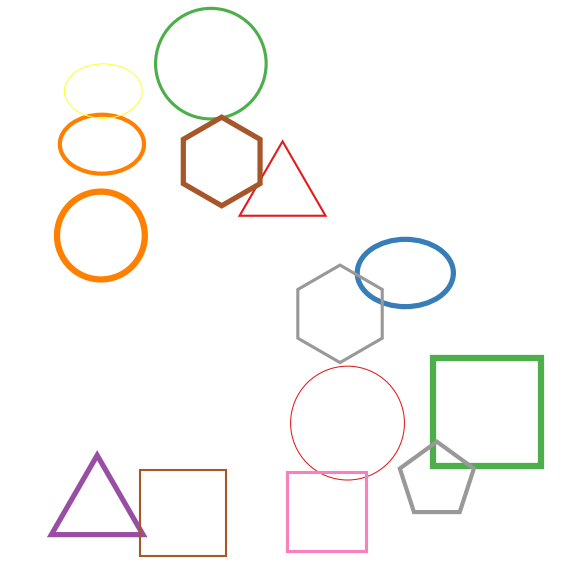[{"shape": "triangle", "thickness": 1, "radius": 0.43, "center": [0.489, 0.669]}, {"shape": "circle", "thickness": 0.5, "radius": 0.49, "center": [0.602, 0.266]}, {"shape": "oval", "thickness": 2.5, "radius": 0.42, "center": [0.702, 0.526]}, {"shape": "circle", "thickness": 1.5, "radius": 0.48, "center": [0.365, 0.889]}, {"shape": "square", "thickness": 3, "radius": 0.47, "center": [0.843, 0.286]}, {"shape": "triangle", "thickness": 2.5, "radius": 0.46, "center": [0.168, 0.119]}, {"shape": "circle", "thickness": 3, "radius": 0.38, "center": [0.175, 0.591]}, {"shape": "oval", "thickness": 2, "radius": 0.36, "center": [0.176, 0.749]}, {"shape": "oval", "thickness": 0.5, "radius": 0.34, "center": [0.179, 0.841]}, {"shape": "square", "thickness": 1, "radius": 0.37, "center": [0.317, 0.111]}, {"shape": "hexagon", "thickness": 2.5, "radius": 0.38, "center": [0.384, 0.72]}, {"shape": "square", "thickness": 1.5, "radius": 0.34, "center": [0.566, 0.114]}, {"shape": "pentagon", "thickness": 2, "radius": 0.34, "center": [0.756, 0.167]}, {"shape": "hexagon", "thickness": 1.5, "radius": 0.42, "center": [0.589, 0.456]}]